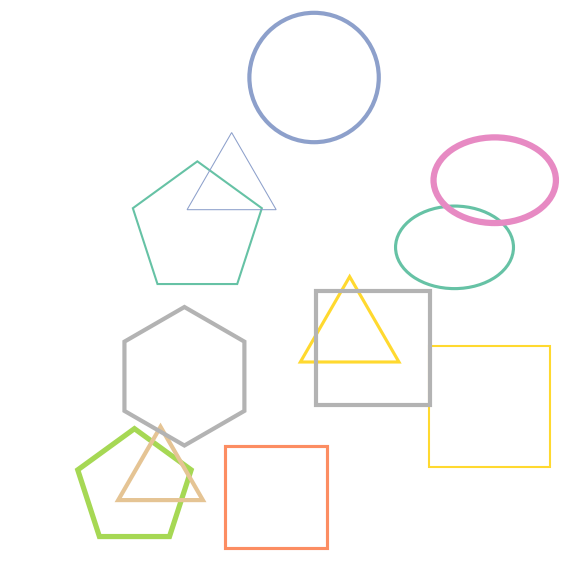[{"shape": "pentagon", "thickness": 1, "radius": 0.59, "center": [0.342, 0.602]}, {"shape": "oval", "thickness": 1.5, "radius": 0.51, "center": [0.787, 0.571]}, {"shape": "square", "thickness": 1.5, "radius": 0.44, "center": [0.478, 0.139]}, {"shape": "circle", "thickness": 2, "radius": 0.56, "center": [0.544, 0.865]}, {"shape": "triangle", "thickness": 0.5, "radius": 0.45, "center": [0.401, 0.681]}, {"shape": "oval", "thickness": 3, "radius": 0.53, "center": [0.857, 0.687]}, {"shape": "pentagon", "thickness": 2.5, "radius": 0.52, "center": [0.233, 0.154]}, {"shape": "square", "thickness": 1, "radius": 0.53, "center": [0.848, 0.295]}, {"shape": "triangle", "thickness": 1.5, "radius": 0.49, "center": [0.605, 0.422]}, {"shape": "triangle", "thickness": 2, "radius": 0.42, "center": [0.278, 0.175]}, {"shape": "hexagon", "thickness": 2, "radius": 0.6, "center": [0.319, 0.348]}, {"shape": "square", "thickness": 2, "radius": 0.49, "center": [0.646, 0.397]}]